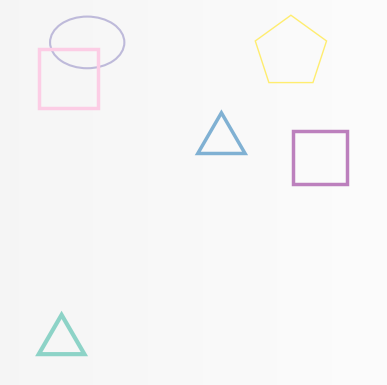[{"shape": "triangle", "thickness": 3, "radius": 0.34, "center": [0.159, 0.114]}, {"shape": "oval", "thickness": 1.5, "radius": 0.48, "center": [0.225, 0.89]}, {"shape": "triangle", "thickness": 2.5, "radius": 0.35, "center": [0.571, 0.637]}, {"shape": "square", "thickness": 2.5, "radius": 0.38, "center": [0.177, 0.795]}, {"shape": "square", "thickness": 2.5, "radius": 0.35, "center": [0.826, 0.591]}, {"shape": "pentagon", "thickness": 1, "radius": 0.48, "center": [0.751, 0.864]}]